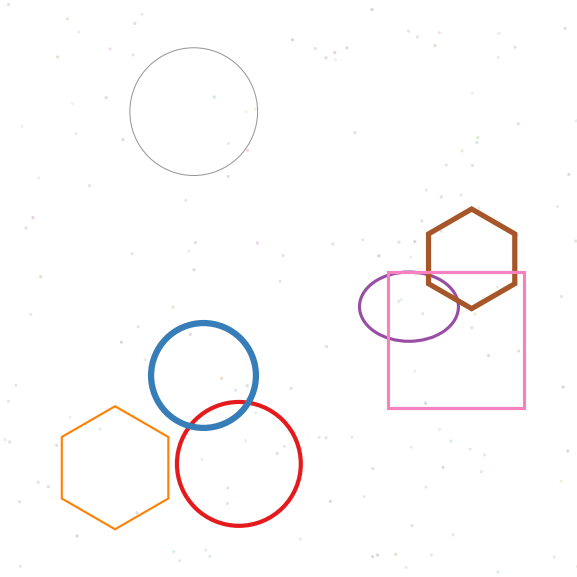[{"shape": "circle", "thickness": 2, "radius": 0.54, "center": [0.414, 0.196]}, {"shape": "circle", "thickness": 3, "radius": 0.45, "center": [0.352, 0.349]}, {"shape": "oval", "thickness": 1.5, "radius": 0.43, "center": [0.708, 0.468]}, {"shape": "hexagon", "thickness": 1, "radius": 0.53, "center": [0.199, 0.189]}, {"shape": "hexagon", "thickness": 2.5, "radius": 0.43, "center": [0.817, 0.551]}, {"shape": "square", "thickness": 1.5, "radius": 0.59, "center": [0.79, 0.41]}, {"shape": "circle", "thickness": 0.5, "radius": 0.55, "center": [0.335, 0.806]}]